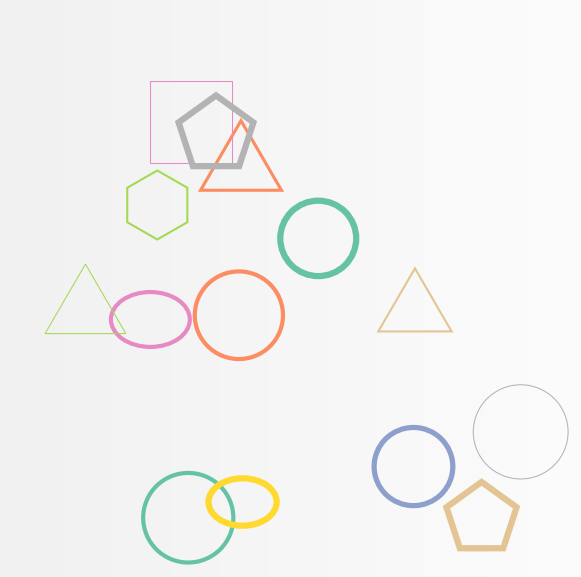[{"shape": "circle", "thickness": 3, "radius": 0.33, "center": [0.548, 0.586]}, {"shape": "circle", "thickness": 2, "radius": 0.39, "center": [0.324, 0.103]}, {"shape": "circle", "thickness": 2, "radius": 0.38, "center": [0.411, 0.453]}, {"shape": "triangle", "thickness": 1.5, "radius": 0.4, "center": [0.415, 0.71]}, {"shape": "circle", "thickness": 2.5, "radius": 0.34, "center": [0.711, 0.191]}, {"shape": "oval", "thickness": 2, "radius": 0.34, "center": [0.259, 0.446]}, {"shape": "square", "thickness": 0.5, "radius": 0.35, "center": [0.328, 0.788]}, {"shape": "hexagon", "thickness": 1, "radius": 0.3, "center": [0.271, 0.644]}, {"shape": "triangle", "thickness": 0.5, "radius": 0.4, "center": [0.147, 0.462]}, {"shape": "oval", "thickness": 3, "radius": 0.29, "center": [0.417, 0.13]}, {"shape": "pentagon", "thickness": 3, "radius": 0.32, "center": [0.828, 0.101]}, {"shape": "triangle", "thickness": 1, "radius": 0.36, "center": [0.714, 0.462]}, {"shape": "pentagon", "thickness": 3, "radius": 0.34, "center": [0.372, 0.766]}, {"shape": "circle", "thickness": 0.5, "radius": 0.41, "center": [0.896, 0.251]}]